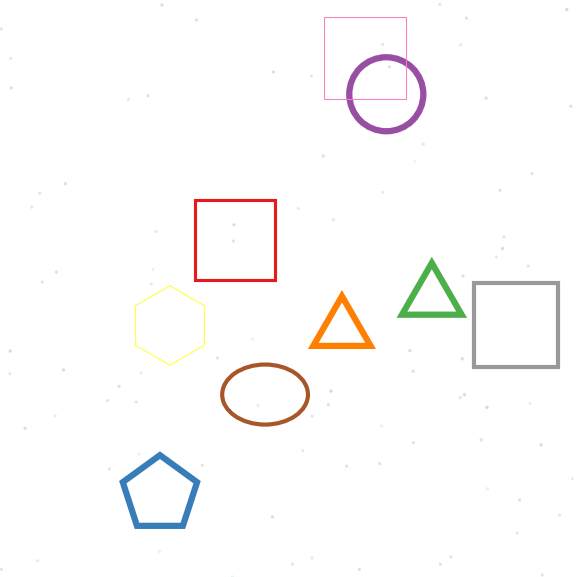[{"shape": "square", "thickness": 1.5, "radius": 0.35, "center": [0.407, 0.583]}, {"shape": "pentagon", "thickness": 3, "radius": 0.34, "center": [0.277, 0.143]}, {"shape": "triangle", "thickness": 3, "radius": 0.3, "center": [0.748, 0.484]}, {"shape": "circle", "thickness": 3, "radius": 0.32, "center": [0.669, 0.836]}, {"shape": "triangle", "thickness": 3, "radius": 0.29, "center": [0.592, 0.429]}, {"shape": "hexagon", "thickness": 0.5, "radius": 0.34, "center": [0.294, 0.436]}, {"shape": "oval", "thickness": 2, "radius": 0.37, "center": [0.459, 0.316]}, {"shape": "square", "thickness": 0.5, "radius": 0.36, "center": [0.632, 0.899]}, {"shape": "square", "thickness": 2, "radius": 0.36, "center": [0.893, 0.437]}]